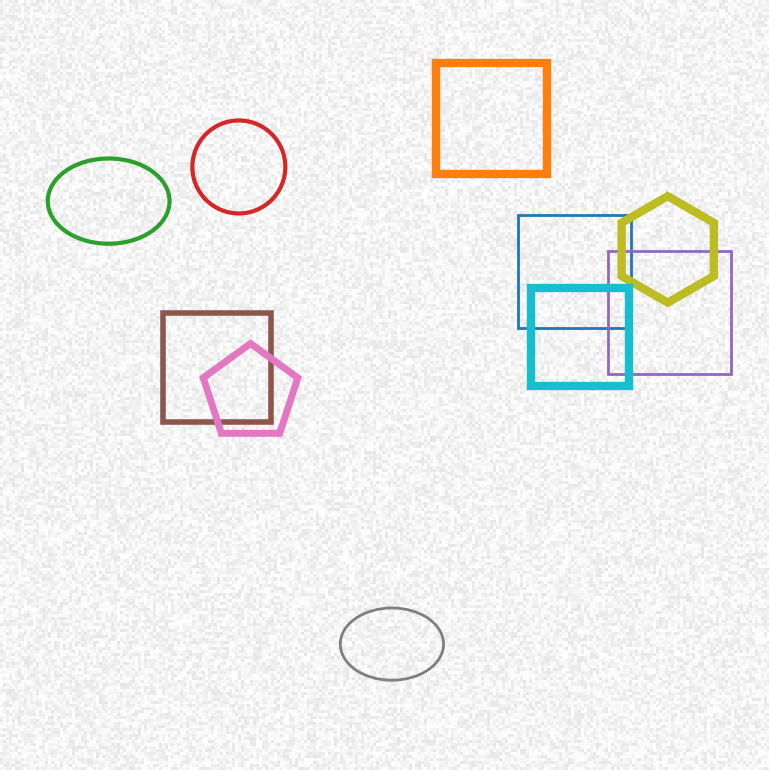[{"shape": "square", "thickness": 1, "radius": 0.37, "center": [0.746, 0.648]}, {"shape": "square", "thickness": 3, "radius": 0.36, "center": [0.638, 0.846]}, {"shape": "oval", "thickness": 1.5, "radius": 0.4, "center": [0.141, 0.739]}, {"shape": "circle", "thickness": 1.5, "radius": 0.3, "center": [0.31, 0.783]}, {"shape": "square", "thickness": 1, "radius": 0.4, "center": [0.87, 0.594]}, {"shape": "square", "thickness": 2, "radius": 0.35, "center": [0.282, 0.523]}, {"shape": "pentagon", "thickness": 2.5, "radius": 0.32, "center": [0.325, 0.489]}, {"shape": "oval", "thickness": 1, "radius": 0.34, "center": [0.509, 0.164]}, {"shape": "hexagon", "thickness": 3, "radius": 0.35, "center": [0.867, 0.676]}, {"shape": "square", "thickness": 3, "radius": 0.32, "center": [0.753, 0.562]}]